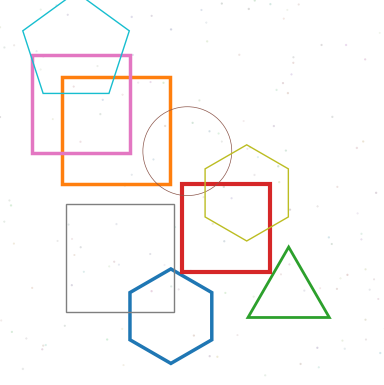[{"shape": "hexagon", "thickness": 2.5, "radius": 0.61, "center": [0.444, 0.179]}, {"shape": "square", "thickness": 2.5, "radius": 0.7, "center": [0.301, 0.661]}, {"shape": "triangle", "thickness": 2, "radius": 0.61, "center": [0.75, 0.236]}, {"shape": "square", "thickness": 3, "radius": 0.57, "center": [0.586, 0.409]}, {"shape": "circle", "thickness": 0.5, "radius": 0.58, "center": [0.487, 0.607]}, {"shape": "square", "thickness": 2.5, "radius": 0.64, "center": [0.21, 0.73]}, {"shape": "square", "thickness": 1, "radius": 0.7, "center": [0.311, 0.33]}, {"shape": "hexagon", "thickness": 1, "radius": 0.62, "center": [0.641, 0.499]}, {"shape": "pentagon", "thickness": 1, "radius": 0.73, "center": [0.198, 0.875]}]